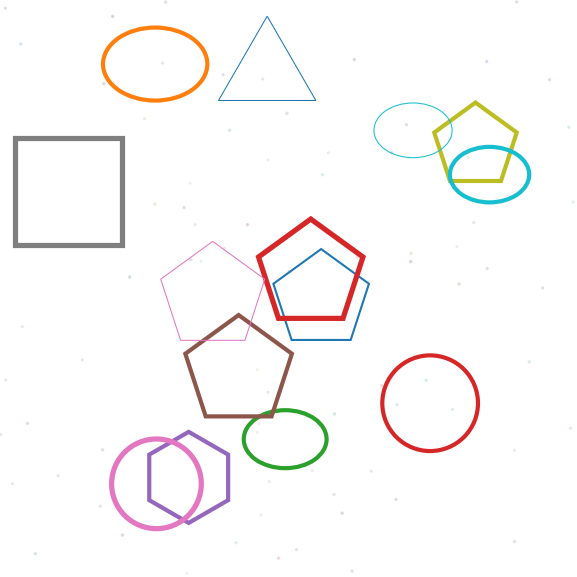[{"shape": "triangle", "thickness": 0.5, "radius": 0.49, "center": [0.463, 0.874]}, {"shape": "pentagon", "thickness": 1, "radius": 0.44, "center": [0.556, 0.481]}, {"shape": "oval", "thickness": 2, "radius": 0.45, "center": [0.269, 0.888]}, {"shape": "oval", "thickness": 2, "radius": 0.36, "center": [0.494, 0.239]}, {"shape": "pentagon", "thickness": 2.5, "radius": 0.48, "center": [0.538, 0.525]}, {"shape": "circle", "thickness": 2, "radius": 0.41, "center": [0.745, 0.301]}, {"shape": "hexagon", "thickness": 2, "radius": 0.39, "center": [0.327, 0.172]}, {"shape": "pentagon", "thickness": 2, "radius": 0.49, "center": [0.413, 0.357]}, {"shape": "circle", "thickness": 2.5, "radius": 0.39, "center": [0.271, 0.161]}, {"shape": "pentagon", "thickness": 0.5, "radius": 0.47, "center": [0.368, 0.486]}, {"shape": "square", "thickness": 2.5, "radius": 0.46, "center": [0.119, 0.667]}, {"shape": "pentagon", "thickness": 2, "radius": 0.38, "center": [0.823, 0.746]}, {"shape": "oval", "thickness": 0.5, "radius": 0.34, "center": [0.715, 0.773]}, {"shape": "oval", "thickness": 2, "radius": 0.34, "center": [0.848, 0.697]}]